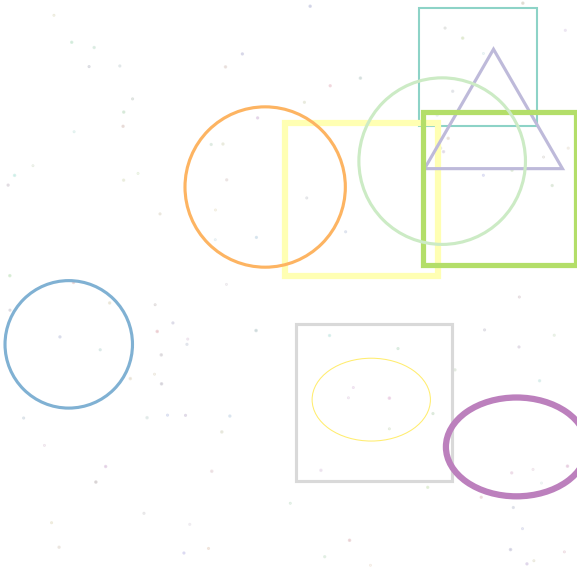[{"shape": "square", "thickness": 1, "radius": 0.51, "center": [0.828, 0.883]}, {"shape": "square", "thickness": 3, "radius": 0.66, "center": [0.626, 0.654]}, {"shape": "triangle", "thickness": 1.5, "radius": 0.69, "center": [0.855, 0.776]}, {"shape": "circle", "thickness": 1.5, "radius": 0.55, "center": [0.119, 0.403]}, {"shape": "circle", "thickness": 1.5, "radius": 0.69, "center": [0.459, 0.675]}, {"shape": "square", "thickness": 2.5, "radius": 0.66, "center": [0.865, 0.672]}, {"shape": "square", "thickness": 1.5, "radius": 0.68, "center": [0.648, 0.302]}, {"shape": "oval", "thickness": 3, "radius": 0.61, "center": [0.894, 0.225]}, {"shape": "circle", "thickness": 1.5, "radius": 0.72, "center": [0.766, 0.72]}, {"shape": "oval", "thickness": 0.5, "radius": 0.51, "center": [0.643, 0.307]}]